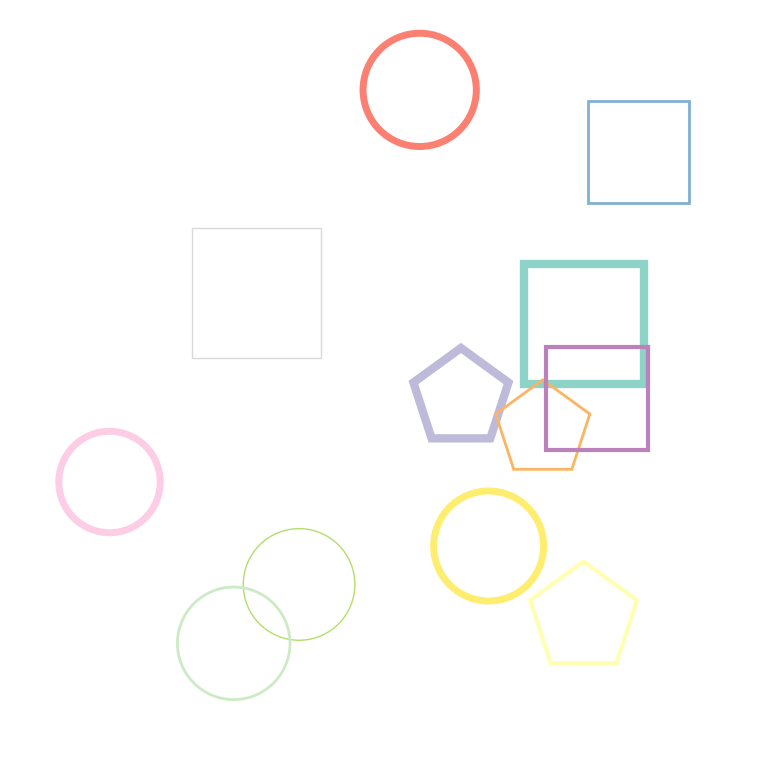[{"shape": "square", "thickness": 3, "radius": 0.39, "center": [0.758, 0.579]}, {"shape": "pentagon", "thickness": 1.5, "radius": 0.36, "center": [0.758, 0.198]}, {"shape": "pentagon", "thickness": 3, "radius": 0.32, "center": [0.599, 0.483]}, {"shape": "circle", "thickness": 2.5, "radius": 0.37, "center": [0.545, 0.883]}, {"shape": "square", "thickness": 1, "radius": 0.33, "center": [0.829, 0.803]}, {"shape": "pentagon", "thickness": 1, "radius": 0.32, "center": [0.705, 0.442]}, {"shape": "circle", "thickness": 0.5, "radius": 0.36, "center": [0.388, 0.241]}, {"shape": "circle", "thickness": 2.5, "radius": 0.33, "center": [0.142, 0.374]}, {"shape": "square", "thickness": 0.5, "radius": 0.42, "center": [0.333, 0.619]}, {"shape": "square", "thickness": 1.5, "radius": 0.33, "center": [0.775, 0.482]}, {"shape": "circle", "thickness": 1, "radius": 0.37, "center": [0.304, 0.165]}, {"shape": "circle", "thickness": 2.5, "radius": 0.36, "center": [0.635, 0.291]}]